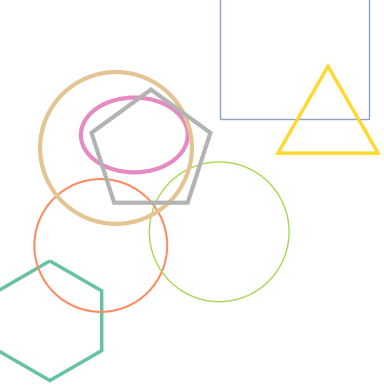[{"shape": "hexagon", "thickness": 2.5, "radius": 0.78, "center": [0.13, 0.167]}, {"shape": "circle", "thickness": 1.5, "radius": 0.86, "center": [0.262, 0.362]}, {"shape": "square", "thickness": 1, "radius": 0.97, "center": [0.765, 0.884]}, {"shape": "oval", "thickness": 3, "radius": 0.69, "center": [0.349, 0.649]}, {"shape": "circle", "thickness": 1, "radius": 0.91, "center": [0.569, 0.398]}, {"shape": "triangle", "thickness": 2.5, "radius": 0.75, "center": [0.852, 0.677]}, {"shape": "circle", "thickness": 3, "radius": 0.99, "center": [0.301, 0.616]}, {"shape": "pentagon", "thickness": 3, "radius": 0.81, "center": [0.392, 0.605]}]